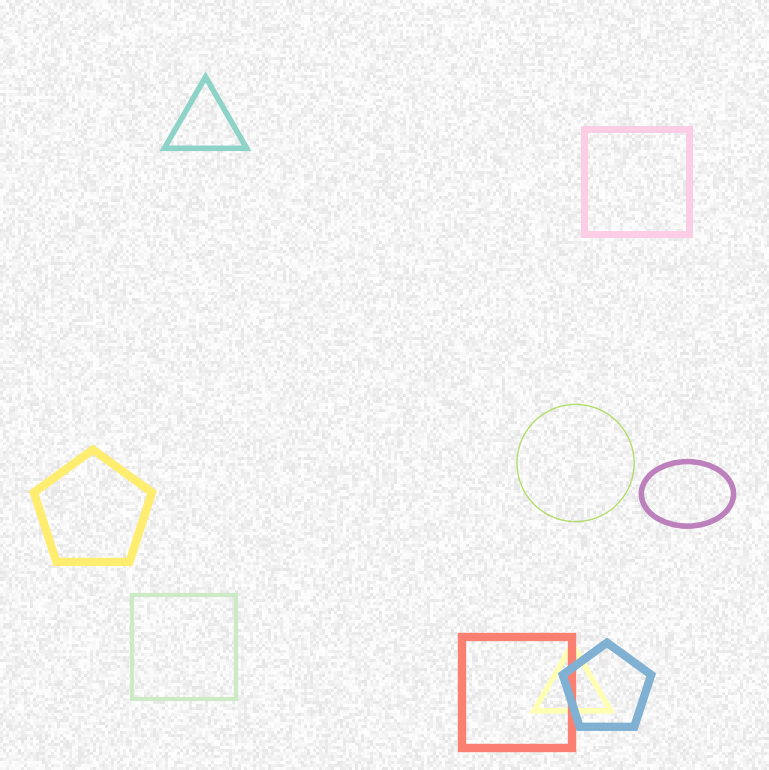[{"shape": "triangle", "thickness": 2, "radius": 0.31, "center": [0.267, 0.838]}, {"shape": "triangle", "thickness": 2, "radius": 0.29, "center": [0.743, 0.106]}, {"shape": "square", "thickness": 3, "radius": 0.36, "center": [0.672, 0.101]}, {"shape": "pentagon", "thickness": 3, "radius": 0.3, "center": [0.788, 0.105]}, {"shape": "circle", "thickness": 0.5, "radius": 0.38, "center": [0.748, 0.399]}, {"shape": "square", "thickness": 2.5, "radius": 0.34, "center": [0.827, 0.764]}, {"shape": "oval", "thickness": 2, "radius": 0.3, "center": [0.893, 0.359]}, {"shape": "square", "thickness": 1.5, "radius": 0.34, "center": [0.238, 0.16]}, {"shape": "pentagon", "thickness": 3, "radius": 0.4, "center": [0.121, 0.335]}]